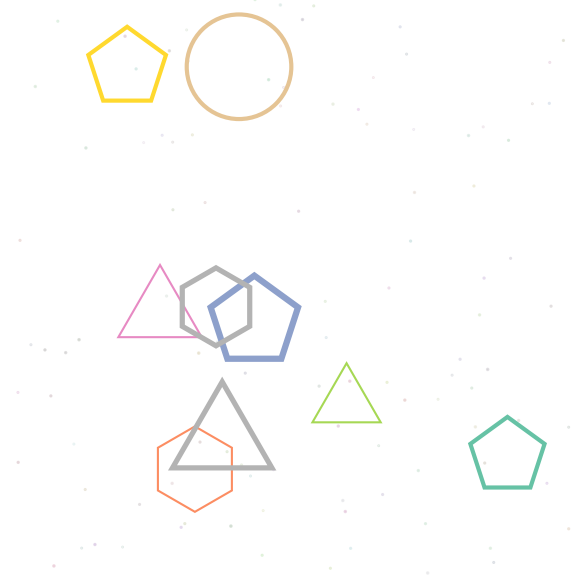[{"shape": "pentagon", "thickness": 2, "radius": 0.34, "center": [0.879, 0.21]}, {"shape": "hexagon", "thickness": 1, "radius": 0.37, "center": [0.337, 0.187]}, {"shape": "pentagon", "thickness": 3, "radius": 0.4, "center": [0.44, 0.442]}, {"shape": "triangle", "thickness": 1, "radius": 0.42, "center": [0.277, 0.457]}, {"shape": "triangle", "thickness": 1, "radius": 0.34, "center": [0.6, 0.302]}, {"shape": "pentagon", "thickness": 2, "radius": 0.35, "center": [0.22, 0.882]}, {"shape": "circle", "thickness": 2, "radius": 0.45, "center": [0.414, 0.884]}, {"shape": "triangle", "thickness": 2.5, "radius": 0.5, "center": [0.385, 0.239]}, {"shape": "hexagon", "thickness": 2.5, "radius": 0.34, "center": [0.374, 0.468]}]